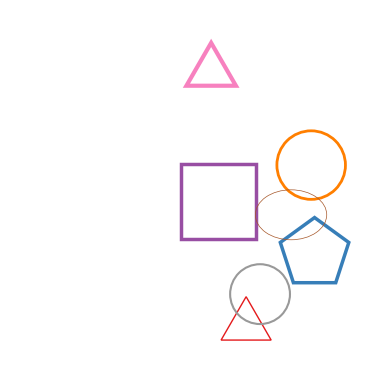[{"shape": "triangle", "thickness": 1, "radius": 0.38, "center": [0.639, 0.154]}, {"shape": "pentagon", "thickness": 2.5, "radius": 0.47, "center": [0.817, 0.341]}, {"shape": "square", "thickness": 2.5, "radius": 0.49, "center": [0.568, 0.476]}, {"shape": "circle", "thickness": 2, "radius": 0.45, "center": [0.808, 0.571]}, {"shape": "oval", "thickness": 0.5, "radius": 0.46, "center": [0.756, 0.442]}, {"shape": "triangle", "thickness": 3, "radius": 0.37, "center": [0.548, 0.814]}, {"shape": "circle", "thickness": 1.5, "radius": 0.39, "center": [0.675, 0.236]}]